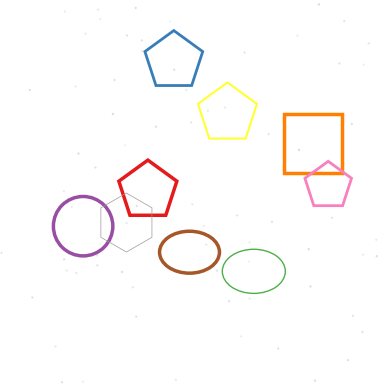[{"shape": "pentagon", "thickness": 2.5, "radius": 0.4, "center": [0.384, 0.505]}, {"shape": "pentagon", "thickness": 2, "radius": 0.39, "center": [0.451, 0.842]}, {"shape": "oval", "thickness": 1, "radius": 0.41, "center": [0.659, 0.295]}, {"shape": "circle", "thickness": 2.5, "radius": 0.39, "center": [0.216, 0.412]}, {"shape": "square", "thickness": 2.5, "radius": 0.38, "center": [0.813, 0.626]}, {"shape": "pentagon", "thickness": 1.5, "radius": 0.4, "center": [0.591, 0.705]}, {"shape": "oval", "thickness": 2.5, "radius": 0.39, "center": [0.492, 0.345]}, {"shape": "pentagon", "thickness": 2, "radius": 0.32, "center": [0.853, 0.517]}, {"shape": "hexagon", "thickness": 0.5, "radius": 0.38, "center": [0.328, 0.422]}]